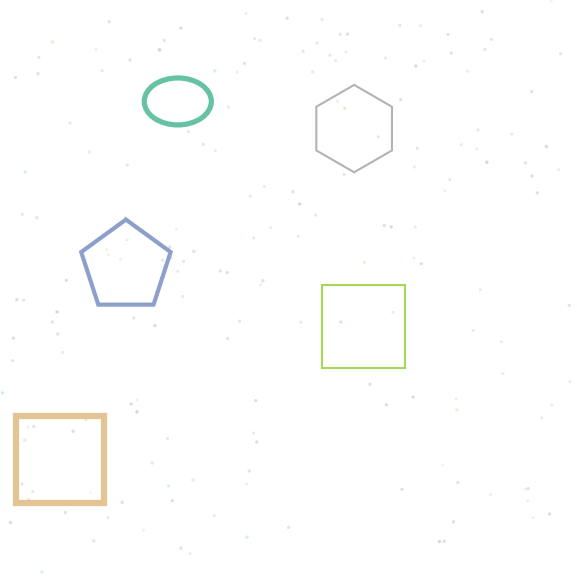[{"shape": "oval", "thickness": 2.5, "radius": 0.29, "center": [0.308, 0.823]}, {"shape": "pentagon", "thickness": 2, "radius": 0.41, "center": [0.218, 0.537]}, {"shape": "square", "thickness": 1, "radius": 0.36, "center": [0.629, 0.434]}, {"shape": "square", "thickness": 3, "radius": 0.38, "center": [0.104, 0.203]}, {"shape": "hexagon", "thickness": 1, "radius": 0.38, "center": [0.613, 0.776]}]